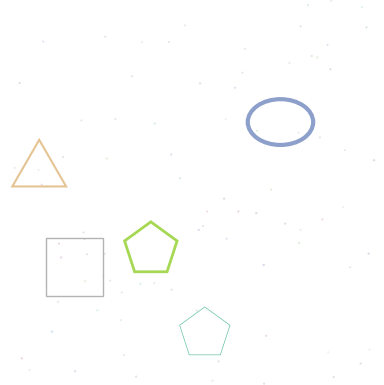[{"shape": "pentagon", "thickness": 0.5, "radius": 0.34, "center": [0.532, 0.134]}, {"shape": "oval", "thickness": 3, "radius": 0.42, "center": [0.728, 0.683]}, {"shape": "pentagon", "thickness": 2, "radius": 0.36, "center": [0.392, 0.352]}, {"shape": "triangle", "thickness": 1.5, "radius": 0.4, "center": [0.102, 0.556]}, {"shape": "square", "thickness": 1, "radius": 0.37, "center": [0.193, 0.307]}]